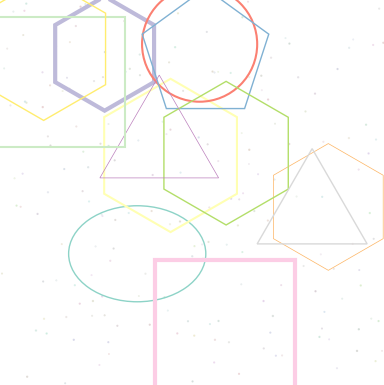[{"shape": "oval", "thickness": 1, "radius": 0.89, "center": [0.356, 0.341]}, {"shape": "hexagon", "thickness": 1.5, "radius": 1.0, "center": [0.443, 0.596]}, {"shape": "hexagon", "thickness": 3, "radius": 0.74, "center": [0.272, 0.861]}, {"shape": "circle", "thickness": 1.5, "radius": 0.75, "center": [0.519, 0.885]}, {"shape": "pentagon", "thickness": 1, "radius": 0.86, "center": [0.534, 0.858]}, {"shape": "hexagon", "thickness": 0.5, "radius": 0.82, "center": [0.853, 0.462]}, {"shape": "hexagon", "thickness": 1, "radius": 0.93, "center": [0.587, 0.602]}, {"shape": "square", "thickness": 3, "radius": 0.91, "center": [0.584, 0.143]}, {"shape": "triangle", "thickness": 1, "radius": 0.82, "center": [0.811, 0.449]}, {"shape": "triangle", "thickness": 0.5, "radius": 0.89, "center": [0.414, 0.627]}, {"shape": "square", "thickness": 1.5, "radius": 0.84, "center": [0.157, 0.787]}, {"shape": "hexagon", "thickness": 1, "radius": 0.93, "center": [0.113, 0.873]}]